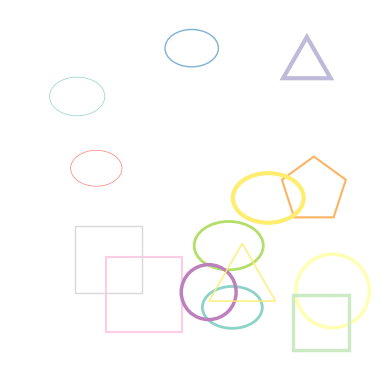[{"shape": "oval", "thickness": 2, "radius": 0.39, "center": [0.603, 0.202]}, {"shape": "oval", "thickness": 0.5, "radius": 0.36, "center": [0.2, 0.749]}, {"shape": "circle", "thickness": 2.5, "radius": 0.48, "center": [0.864, 0.244]}, {"shape": "triangle", "thickness": 3, "radius": 0.36, "center": [0.797, 0.832]}, {"shape": "oval", "thickness": 0.5, "radius": 0.33, "center": [0.25, 0.563]}, {"shape": "oval", "thickness": 1, "radius": 0.35, "center": [0.498, 0.875]}, {"shape": "pentagon", "thickness": 1.5, "radius": 0.44, "center": [0.815, 0.506]}, {"shape": "oval", "thickness": 2, "radius": 0.45, "center": [0.594, 0.362]}, {"shape": "square", "thickness": 1.5, "radius": 0.49, "center": [0.374, 0.235]}, {"shape": "square", "thickness": 1, "radius": 0.44, "center": [0.282, 0.327]}, {"shape": "circle", "thickness": 2.5, "radius": 0.36, "center": [0.542, 0.241]}, {"shape": "square", "thickness": 2.5, "radius": 0.36, "center": [0.834, 0.162]}, {"shape": "oval", "thickness": 3, "radius": 0.46, "center": [0.697, 0.486]}, {"shape": "triangle", "thickness": 1, "radius": 0.5, "center": [0.629, 0.268]}]